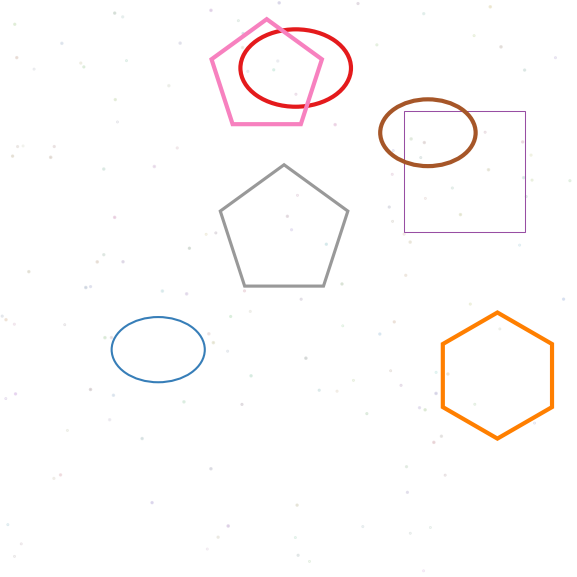[{"shape": "oval", "thickness": 2, "radius": 0.48, "center": [0.512, 0.881]}, {"shape": "oval", "thickness": 1, "radius": 0.4, "center": [0.274, 0.394]}, {"shape": "square", "thickness": 0.5, "radius": 0.52, "center": [0.804, 0.702]}, {"shape": "hexagon", "thickness": 2, "radius": 0.55, "center": [0.861, 0.349]}, {"shape": "oval", "thickness": 2, "radius": 0.41, "center": [0.741, 0.769]}, {"shape": "pentagon", "thickness": 2, "radius": 0.5, "center": [0.462, 0.865]}, {"shape": "pentagon", "thickness": 1.5, "radius": 0.58, "center": [0.492, 0.598]}]